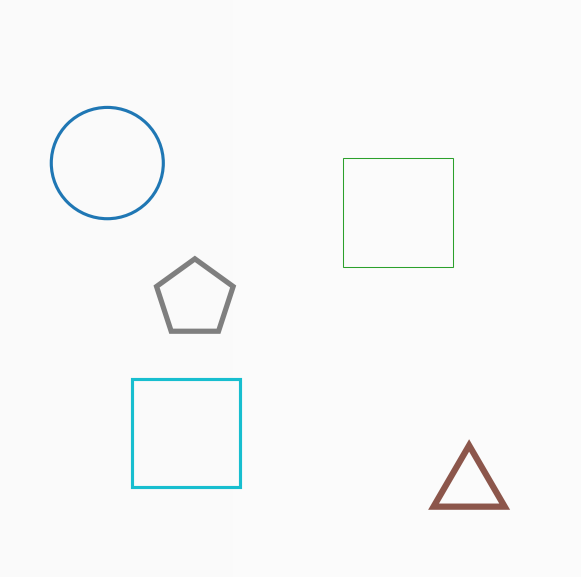[{"shape": "circle", "thickness": 1.5, "radius": 0.48, "center": [0.185, 0.717]}, {"shape": "square", "thickness": 0.5, "radius": 0.47, "center": [0.684, 0.631]}, {"shape": "triangle", "thickness": 3, "radius": 0.35, "center": [0.807, 0.157]}, {"shape": "pentagon", "thickness": 2.5, "radius": 0.35, "center": [0.335, 0.482]}, {"shape": "square", "thickness": 1.5, "radius": 0.47, "center": [0.32, 0.249]}]